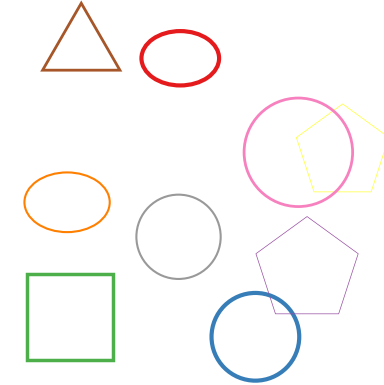[{"shape": "oval", "thickness": 3, "radius": 0.5, "center": [0.468, 0.849]}, {"shape": "circle", "thickness": 3, "radius": 0.57, "center": [0.663, 0.125]}, {"shape": "square", "thickness": 2.5, "radius": 0.56, "center": [0.183, 0.177]}, {"shape": "pentagon", "thickness": 0.5, "radius": 0.7, "center": [0.798, 0.298]}, {"shape": "oval", "thickness": 1.5, "radius": 0.55, "center": [0.174, 0.475]}, {"shape": "pentagon", "thickness": 0.5, "radius": 0.63, "center": [0.89, 0.604]}, {"shape": "triangle", "thickness": 2, "radius": 0.58, "center": [0.211, 0.876]}, {"shape": "circle", "thickness": 2, "radius": 0.7, "center": [0.775, 0.604]}, {"shape": "circle", "thickness": 1.5, "radius": 0.55, "center": [0.464, 0.385]}]